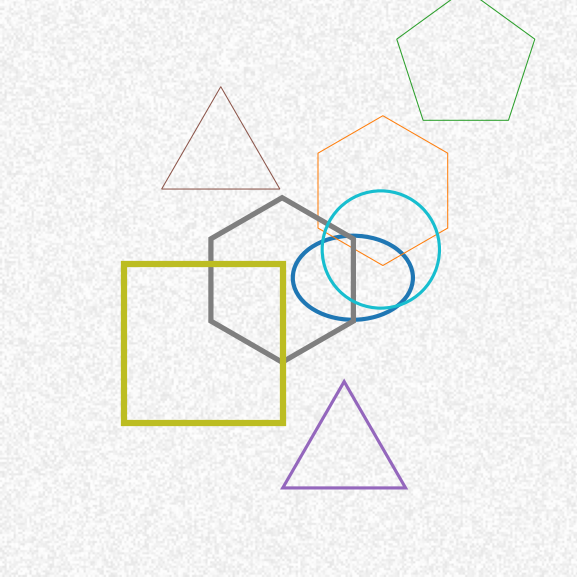[{"shape": "oval", "thickness": 2, "radius": 0.52, "center": [0.611, 0.518]}, {"shape": "hexagon", "thickness": 0.5, "radius": 0.65, "center": [0.663, 0.669]}, {"shape": "pentagon", "thickness": 0.5, "radius": 0.63, "center": [0.807, 0.893]}, {"shape": "triangle", "thickness": 1.5, "radius": 0.61, "center": [0.596, 0.216]}, {"shape": "triangle", "thickness": 0.5, "radius": 0.59, "center": [0.382, 0.731]}, {"shape": "hexagon", "thickness": 2.5, "radius": 0.71, "center": [0.489, 0.514]}, {"shape": "square", "thickness": 3, "radius": 0.69, "center": [0.352, 0.404]}, {"shape": "circle", "thickness": 1.5, "radius": 0.51, "center": [0.659, 0.567]}]